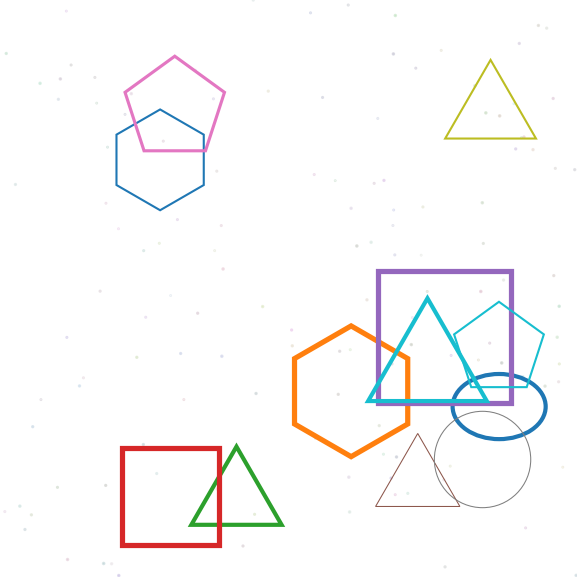[{"shape": "hexagon", "thickness": 1, "radius": 0.44, "center": [0.277, 0.722]}, {"shape": "oval", "thickness": 2, "radius": 0.4, "center": [0.864, 0.295]}, {"shape": "hexagon", "thickness": 2.5, "radius": 0.57, "center": [0.608, 0.322]}, {"shape": "triangle", "thickness": 2, "radius": 0.45, "center": [0.409, 0.135]}, {"shape": "square", "thickness": 2.5, "radius": 0.42, "center": [0.296, 0.139]}, {"shape": "square", "thickness": 2.5, "radius": 0.57, "center": [0.77, 0.416]}, {"shape": "triangle", "thickness": 0.5, "radius": 0.42, "center": [0.723, 0.164]}, {"shape": "pentagon", "thickness": 1.5, "radius": 0.45, "center": [0.303, 0.811]}, {"shape": "circle", "thickness": 0.5, "radius": 0.42, "center": [0.836, 0.203]}, {"shape": "triangle", "thickness": 1, "radius": 0.45, "center": [0.849, 0.805]}, {"shape": "triangle", "thickness": 2, "radius": 0.59, "center": [0.74, 0.364]}, {"shape": "pentagon", "thickness": 1, "radius": 0.41, "center": [0.864, 0.395]}]